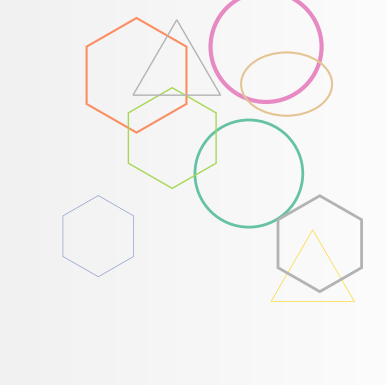[{"shape": "circle", "thickness": 2, "radius": 0.7, "center": [0.642, 0.549]}, {"shape": "hexagon", "thickness": 1.5, "radius": 0.74, "center": [0.352, 0.804]}, {"shape": "hexagon", "thickness": 0.5, "radius": 0.53, "center": [0.254, 0.387]}, {"shape": "circle", "thickness": 3, "radius": 0.72, "center": [0.687, 0.878]}, {"shape": "hexagon", "thickness": 1, "radius": 0.65, "center": [0.444, 0.641]}, {"shape": "triangle", "thickness": 0.5, "radius": 0.62, "center": [0.807, 0.279]}, {"shape": "oval", "thickness": 1.5, "radius": 0.59, "center": [0.74, 0.782]}, {"shape": "triangle", "thickness": 1, "radius": 0.65, "center": [0.456, 0.818]}, {"shape": "hexagon", "thickness": 2, "radius": 0.62, "center": [0.825, 0.367]}]